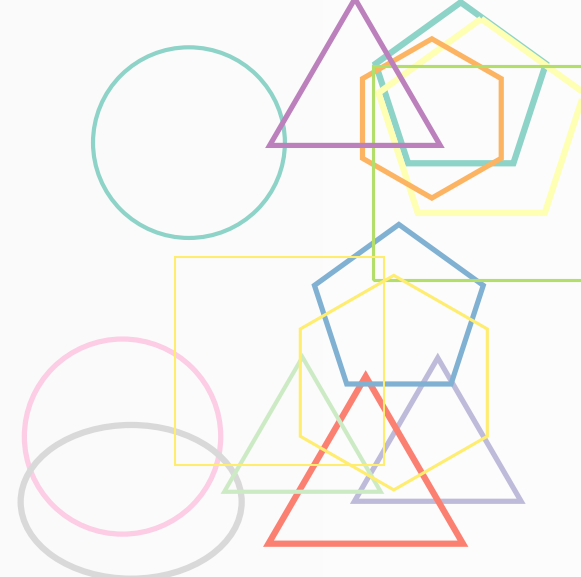[{"shape": "pentagon", "thickness": 3, "radius": 0.77, "center": [0.793, 0.841]}, {"shape": "circle", "thickness": 2, "radius": 0.83, "center": [0.325, 0.752]}, {"shape": "pentagon", "thickness": 3, "radius": 0.93, "center": [0.828, 0.781]}, {"shape": "triangle", "thickness": 2.5, "radius": 0.83, "center": [0.753, 0.214]}, {"shape": "triangle", "thickness": 3, "radius": 0.97, "center": [0.629, 0.154]}, {"shape": "pentagon", "thickness": 2.5, "radius": 0.76, "center": [0.686, 0.458]}, {"shape": "hexagon", "thickness": 2.5, "radius": 0.69, "center": [0.743, 0.794]}, {"shape": "square", "thickness": 1.5, "radius": 0.93, "center": [0.827, 0.699]}, {"shape": "circle", "thickness": 2.5, "radius": 0.84, "center": [0.211, 0.243]}, {"shape": "oval", "thickness": 3, "radius": 0.95, "center": [0.226, 0.13]}, {"shape": "triangle", "thickness": 2.5, "radius": 0.85, "center": [0.611, 0.832]}, {"shape": "triangle", "thickness": 2, "radius": 0.78, "center": [0.52, 0.225]}, {"shape": "hexagon", "thickness": 1.5, "radius": 0.93, "center": [0.678, 0.337]}, {"shape": "square", "thickness": 1, "radius": 0.9, "center": [0.481, 0.374]}]